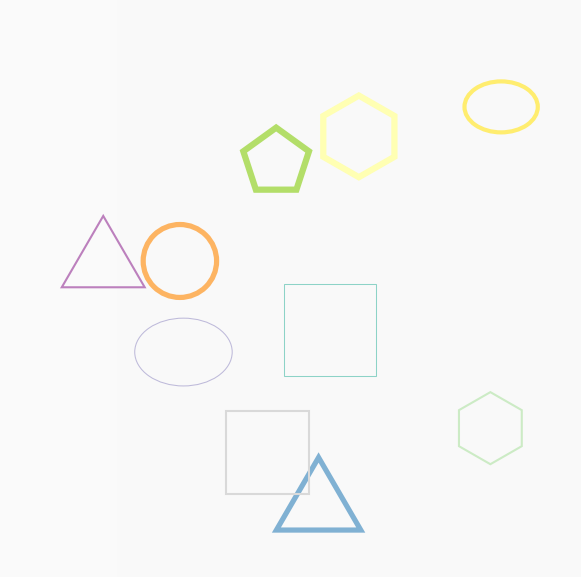[{"shape": "square", "thickness": 0.5, "radius": 0.4, "center": [0.568, 0.427]}, {"shape": "hexagon", "thickness": 3, "radius": 0.35, "center": [0.617, 0.763]}, {"shape": "oval", "thickness": 0.5, "radius": 0.42, "center": [0.316, 0.39]}, {"shape": "triangle", "thickness": 2.5, "radius": 0.42, "center": [0.548, 0.123]}, {"shape": "circle", "thickness": 2.5, "radius": 0.32, "center": [0.309, 0.547]}, {"shape": "pentagon", "thickness": 3, "radius": 0.3, "center": [0.475, 0.719]}, {"shape": "square", "thickness": 1, "radius": 0.36, "center": [0.46, 0.215]}, {"shape": "triangle", "thickness": 1, "radius": 0.41, "center": [0.178, 0.543]}, {"shape": "hexagon", "thickness": 1, "radius": 0.31, "center": [0.844, 0.258]}, {"shape": "oval", "thickness": 2, "radius": 0.32, "center": [0.862, 0.814]}]